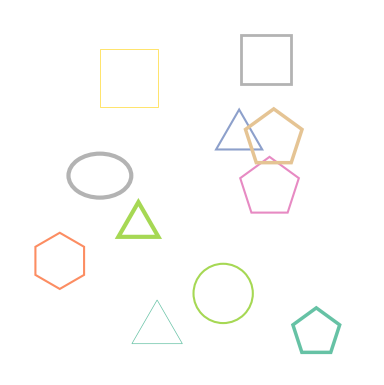[{"shape": "pentagon", "thickness": 2.5, "radius": 0.32, "center": [0.822, 0.136]}, {"shape": "triangle", "thickness": 0.5, "radius": 0.38, "center": [0.408, 0.145]}, {"shape": "hexagon", "thickness": 1.5, "radius": 0.36, "center": [0.155, 0.322]}, {"shape": "triangle", "thickness": 1.5, "radius": 0.35, "center": [0.621, 0.646]}, {"shape": "pentagon", "thickness": 1.5, "radius": 0.4, "center": [0.7, 0.513]}, {"shape": "triangle", "thickness": 3, "radius": 0.3, "center": [0.359, 0.415]}, {"shape": "circle", "thickness": 1.5, "radius": 0.39, "center": [0.58, 0.238]}, {"shape": "square", "thickness": 0.5, "radius": 0.38, "center": [0.334, 0.797]}, {"shape": "pentagon", "thickness": 2.5, "radius": 0.39, "center": [0.711, 0.64]}, {"shape": "square", "thickness": 2, "radius": 0.32, "center": [0.692, 0.845]}, {"shape": "oval", "thickness": 3, "radius": 0.41, "center": [0.259, 0.544]}]